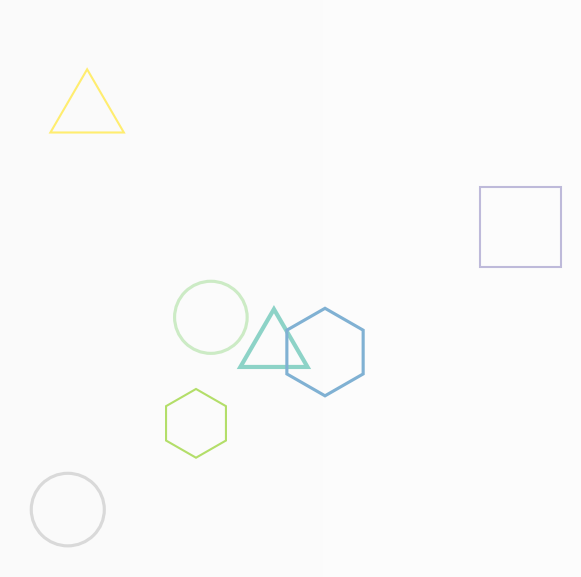[{"shape": "triangle", "thickness": 2, "radius": 0.33, "center": [0.471, 0.397]}, {"shape": "square", "thickness": 1, "radius": 0.35, "center": [0.895, 0.606]}, {"shape": "hexagon", "thickness": 1.5, "radius": 0.38, "center": [0.559, 0.39]}, {"shape": "hexagon", "thickness": 1, "radius": 0.3, "center": [0.337, 0.266]}, {"shape": "circle", "thickness": 1.5, "radius": 0.31, "center": [0.117, 0.117]}, {"shape": "circle", "thickness": 1.5, "radius": 0.31, "center": [0.363, 0.45]}, {"shape": "triangle", "thickness": 1, "radius": 0.36, "center": [0.15, 0.806]}]